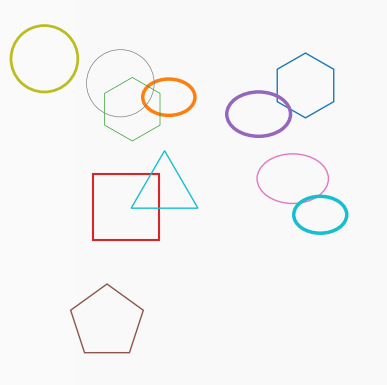[{"shape": "hexagon", "thickness": 1, "radius": 0.42, "center": [0.788, 0.778]}, {"shape": "oval", "thickness": 2.5, "radius": 0.34, "center": [0.436, 0.747]}, {"shape": "hexagon", "thickness": 0.5, "radius": 0.41, "center": [0.341, 0.716]}, {"shape": "square", "thickness": 1.5, "radius": 0.42, "center": [0.326, 0.462]}, {"shape": "oval", "thickness": 2.5, "radius": 0.41, "center": [0.667, 0.704]}, {"shape": "pentagon", "thickness": 1, "radius": 0.49, "center": [0.276, 0.164]}, {"shape": "oval", "thickness": 1, "radius": 0.46, "center": [0.755, 0.536]}, {"shape": "circle", "thickness": 0.5, "radius": 0.44, "center": [0.311, 0.784]}, {"shape": "circle", "thickness": 2, "radius": 0.43, "center": [0.115, 0.847]}, {"shape": "triangle", "thickness": 1, "radius": 0.5, "center": [0.425, 0.509]}, {"shape": "oval", "thickness": 2.5, "radius": 0.34, "center": [0.826, 0.442]}]